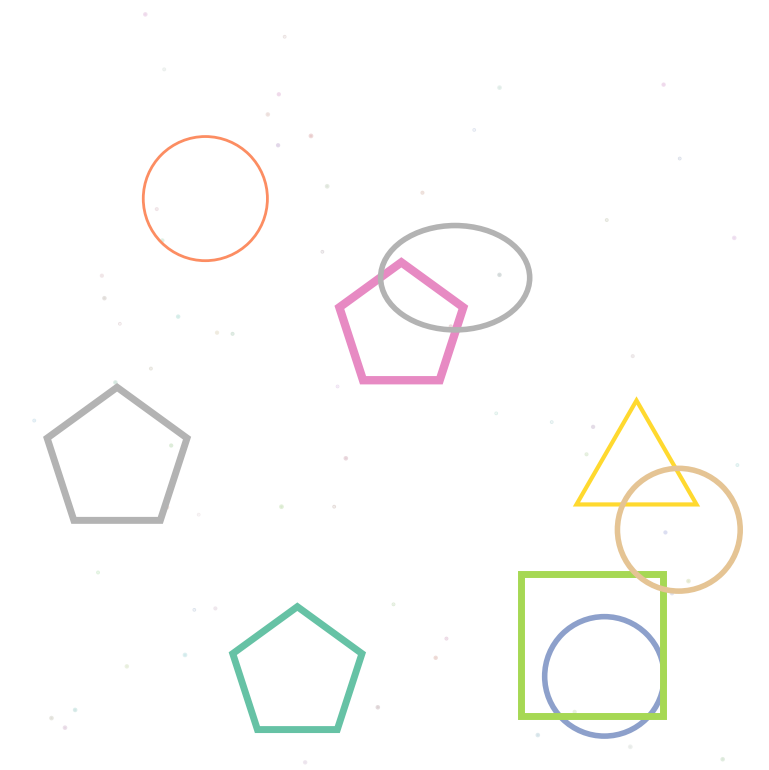[{"shape": "pentagon", "thickness": 2.5, "radius": 0.44, "center": [0.386, 0.124]}, {"shape": "circle", "thickness": 1, "radius": 0.4, "center": [0.267, 0.742]}, {"shape": "circle", "thickness": 2, "radius": 0.39, "center": [0.785, 0.122]}, {"shape": "pentagon", "thickness": 3, "radius": 0.42, "center": [0.521, 0.575]}, {"shape": "square", "thickness": 2.5, "radius": 0.46, "center": [0.769, 0.162]}, {"shape": "triangle", "thickness": 1.5, "radius": 0.45, "center": [0.827, 0.39]}, {"shape": "circle", "thickness": 2, "radius": 0.4, "center": [0.882, 0.312]}, {"shape": "pentagon", "thickness": 2.5, "radius": 0.48, "center": [0.152, 0.401]}, {"shape": "oval", "thickness": 2, "radius": 0.48, "center": [0.591, 0.639]}]